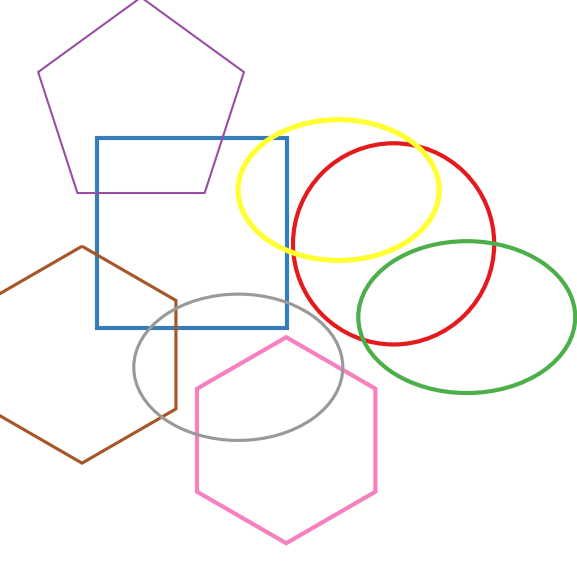[{"shape": "circle", "thickness": 2, "radius": 0.87, "center": [0.682, 0.577]}, {"shape": "square", "thickness": 2, "radius": 0.82, "center": [0.332, 0.596]}, {"shape": "oval", "thickness": 2, "radius": 0.94, "center": [0.808, 0.45]}, {"shape": "pentagon", "thickness": 1, "radius": 0.94, "center": [0.244, 0.816]}, {"shape": "oval", "thickness": 2.5, "radius": 0.87, "center": [0.586, 0.67]}, {"shape": "hexagon", "thickness": 1.5, "radius": 0.94, "center": [0.142, 0.385]}, {"shape": "hexagon", "thickness": 2, "radius": 0.89, "center": [0.496, 0.237]}, {"shape": "oval", "thickness": 1.5, "radius": 0.9, "center": [0.413, 0.363]}]